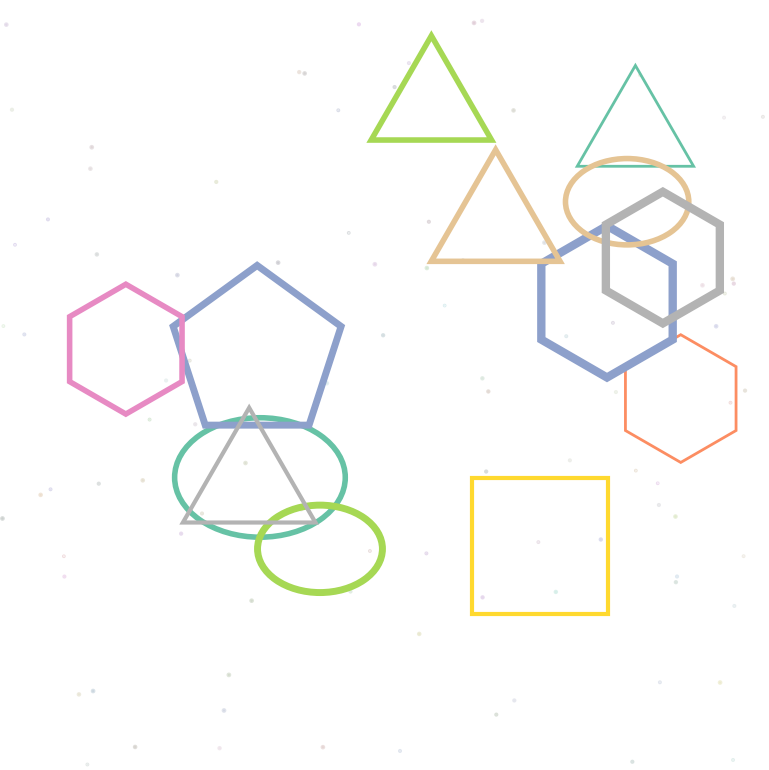[{"shape": "triangle", "thickness": 1, "radius": 0.44, "center": [0.825, 0.828]}, {"shape": "oval", "thickness": 2, "radius": 0.55, "center": [0.338, 0.38]}, {"shape": "hexagon", "thickness": 1, "radius": 0.41, "center": [0.884, 0.482]}, {"shape": "hexagon", "thickness": 3, "radius": 0.49, "center": [0.788, 0.608]}, {"shape": "pentagon", "thickness": 2.5, "radius": 0.57, "center": [0.334, 0.541]}, {"shape": "hexagon", "thickness": 2, "radius": 0.42, "center": [0.163, 0.547]}, {"shape": "triangle", "thickness": 2, "radius": 0.45, "center": [0.56, 0.863]}, {"shape": "oval", "thickness": 2.5, "radius": 0.41, "center": [0.416, 0.287]}, {"shape": "square", "thickness": 1.5, "radius": 0.44, "center": [0.701, 0.291]}, {"shape": "triangle", "thickness": 2, "radius": 0.48, "center": [0.644, 0.709]}, {"shape": "oval", "thickness": 2, "radius": 0.4, "center": [0.814, 0.738]}, {"shape": "triangle", "thickness": 1.5, "radius": 0.5, "center": [0.324, 0.371]}, {"shape": "hexagon", "thickness": 3, "radius": 0.43, "center": [0.861, 0.666]}]